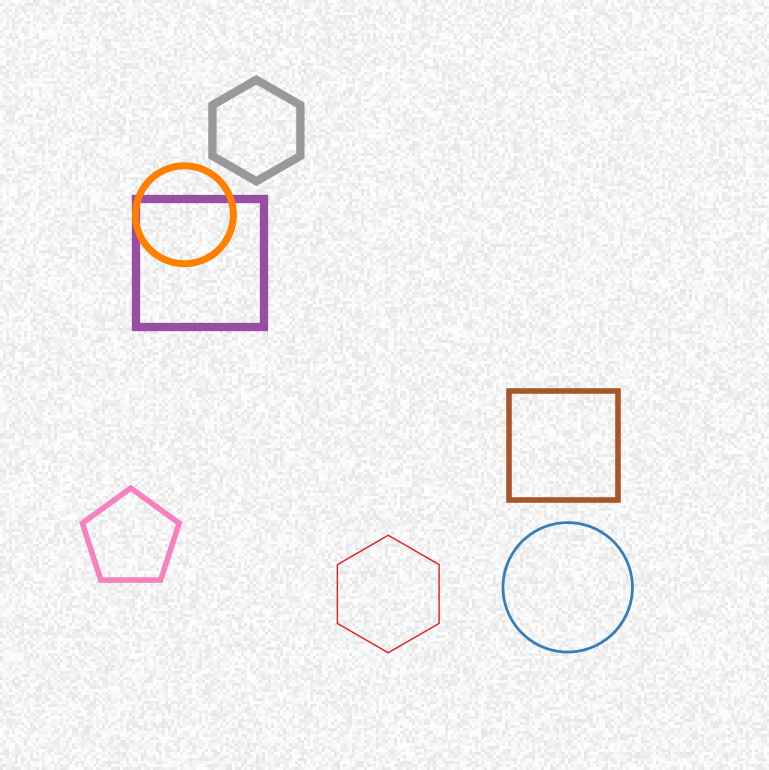[{"shape": "hexagon", "thickness": 0.5, "radius": 0.38, "center": [0.504, 0.229]}, {"shape": "circle", "thickness": 1, "radius": 0.42, "center": [0.737, 0.237]}, {"shape": "square", "thickness": 3, "radius": 0.42, "center": [0.26, 0.658]}, {"shape": "circle", "thickness": 2.5, "radius": 0.32, "center": [0.239, 0.721]}, {"shape": "square", "thickness": 2, "radius": 0.35, "center": [0.732, 0.421]}, {"shape": "pentagon", "thickness": 2, "radius": 0.33, "center": [0.17, 0.3]}, {"shape": "hexagon", "thickness": 3, "radius": 0.33, "center": [0.333, 0.83]}]